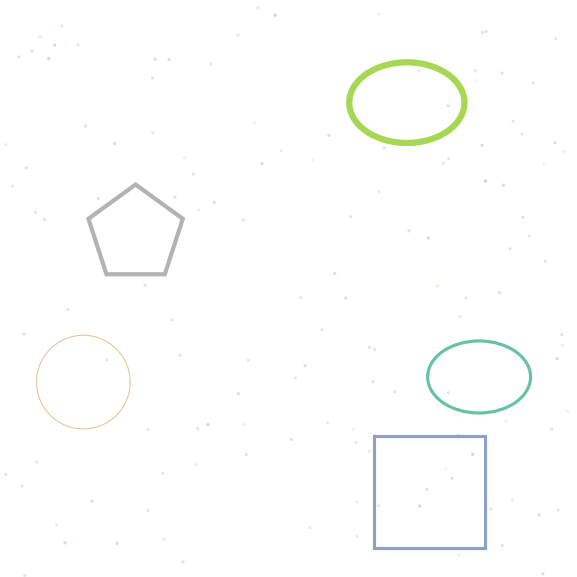[{"shape": "oval", "thickness": 1.5, "radius": 0.45, "center": [0.83, 0.346]}, {"shape": "square", "thickness": 1.5, "radius": 0.48, "center": [0.743, 0.147]}, {"shape": "oval", "thickness": 3, "radius": 0.5, "center": [0.704, 0.821]}, {"shape": "circle", "thickness": 0.5, "radius": 0.41, "center": [0.144, 0.337]}, {"shape": "pentagon", "thickness": 2, "radius": 0.43, "center": [0.235, 0.594]}]